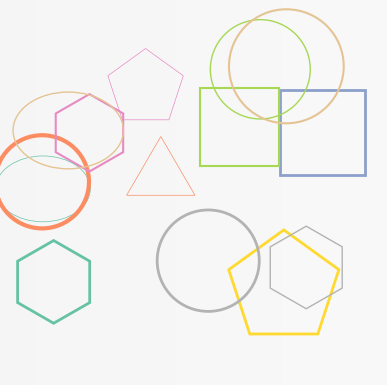[{"shape": "oval", "thickness": 0.5, "radius": 0.61, "center": [0.111, 0.509]}, {"shape": "hexagon", "thickness": 2, "radius": 0.54, "center": [0.138, 0.268]}, {"shape": "circle", "thickness": 3, "radius": 0.61, "center": [0.109, 0.528]}, {"shape": "triangle", "thickness": 0.5, "radius": 0.51, "center": [0.415, 0.544]}, {"shape": "square", "thickness": 2, "radius": 0.55, "center": [0.832, 0.656]}, {"shape": "pentagon", "thickness": 0.5, "radius": 0.51, "center": [0.376, 0.772]}, {"shape": "hexagon", "thickness": 1.5, "radius": 0.5, "center": [0.231, 0.655]}, {"shape": "square", "thickness": 1.5, "radius": 0.51, "center": [0.617, 0.67]}, {"shape": "circle", "thickness": 1, "radius": 0.64, "center": [0.672, 0.82]}, {"shape": "pentagon", "thickness": 2, "radius": 0.75, "center": [0.732, 0.253]}, {"shape": "circle", "thickness": 1.5, "radius": 0.74, "center": [0.739, 0.828]}, {"shape": "oval", "thickness": 1, "radius": 0.71, "center": [0.176, 0.661]}, {"shape": "hexagon", "thickness": 1, "radius": 0.54, "center": [0.79, 0.305]}, {"shape": "circle", "thickness": 2, "radius": 0.66, "center": [0.537, 0.323]}]